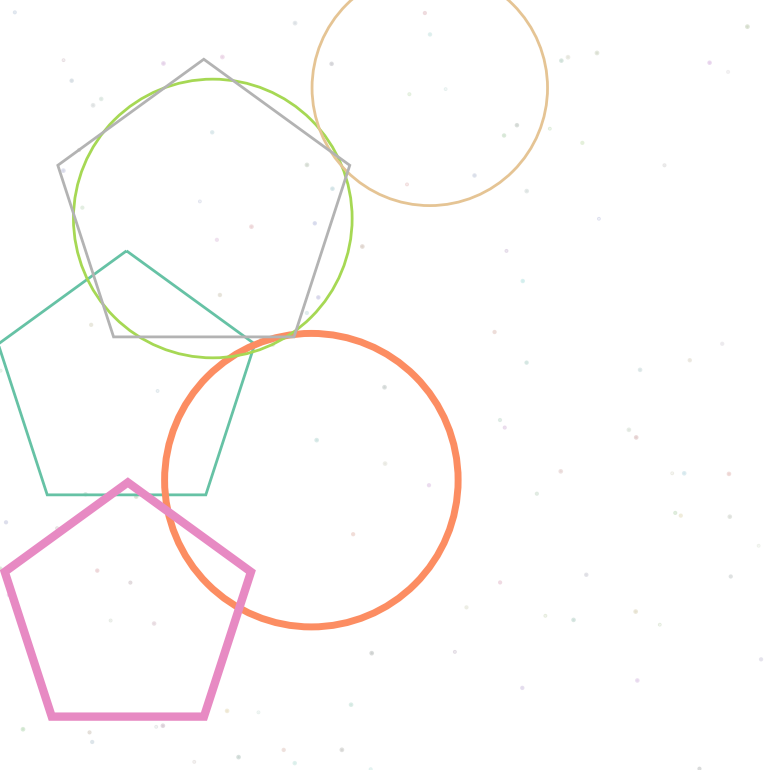[{"shape": "pentagon", "thickness": 1, "radius": 0.88, "center": [0.164, 0.499]}, {"shape": "circle", "thickness": 2.5, "radius": 0.95, "center": [0.404, 0.376]}, {"shape": "pentagon", "thickness": 3, "radius": 0.84, "center": [0.166, 0.205]}, {"shape": "circle", "thickness": 1, "radius": 0.9, "center": [0.276, 0.716]}, {"shape": "circle", "thickness": 1, "radius": 0.76, "center": [0.558, 0.886]}, {"shape": "pentagon", "thickness": 1, "radius": 1.0, "center": [0.265, 0.724]}]